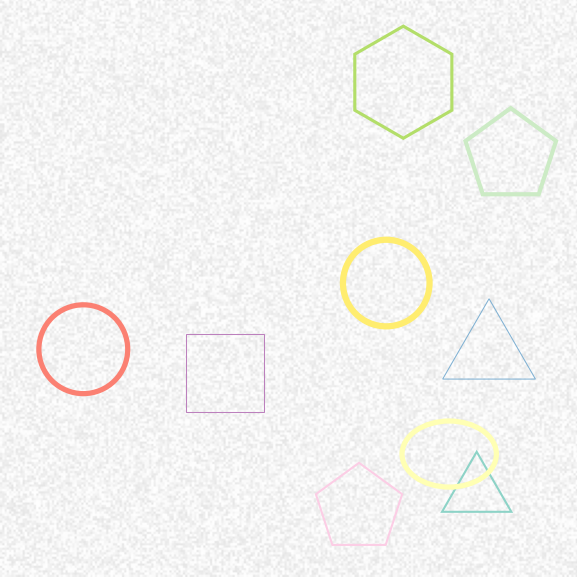[{"shape": "triangle", "thickness": 1, "radius": 0.35, "center": [0.825, 0.148]}, {"shape": "oval", "thickness": 2.5, "radius": 0.41, "center": [0.778, 0.213]}, {"shape": "circle", "thickness": 2.5, "radius": 0.38, "center": [0.144, 0.394]}, {"shape": "triangle", "thickness": 0.5, "radius": 0.46, "center": [0.847, 0.389]}, {"shape": "hexagon", "thickness": 1.5, "radius": 0.49, "center": [0.698, 0.857]}, {"shape": "pentagon", "thickness": 1, "radius": 0.39, "center": [0.622, 0.119]}, {"shape": "square", "thickness": 0.5, "radius": 0.34, "center": [0.39, 0.353]}, {"shape": "pentagon", "thickness": 2, "radius": 0.41, "center": [0.884, 0.729]}, {"shape": "circle", "thickness": 3, "radius": 0.37, "center": [0.669, 0.509]}]